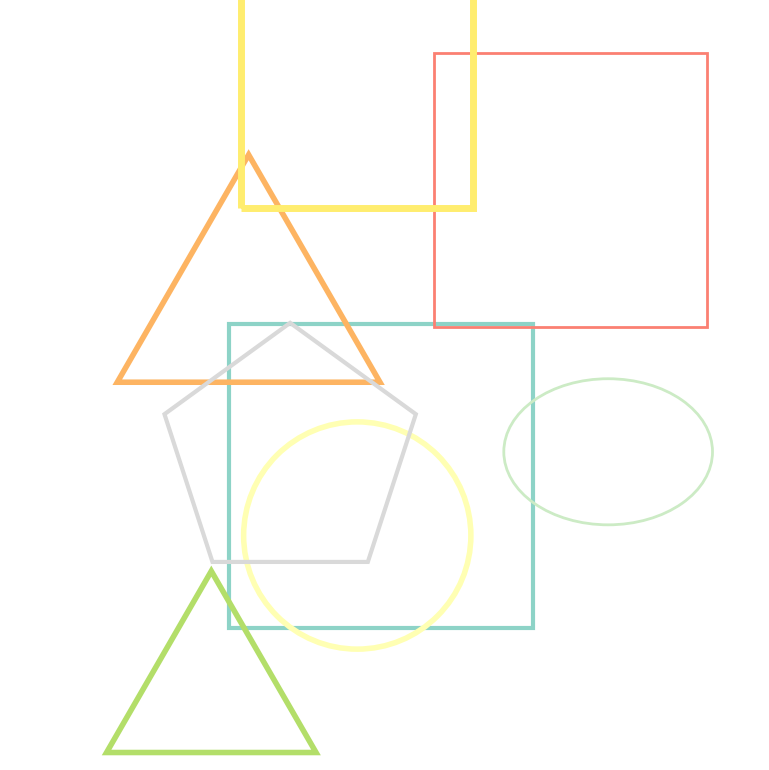[{"shape": "square", "thickness": 1.5, "radius": 0.99, "center": [0.495, 0.382]}, {"shape": "circle", "thickness": 2, "radius": 0.74, "center": [0.464, 0.305]}, {"shape": "square", "thickness": 1, "radius": 0.89, "center": [0.741, 0.753]}, {"shape": "triangle", "thickness": 2, "radius": 0.98, "center": [0.323, 0.602]}, {"shape": "triangle", "thickness": 2, "radius": 0.79, "center": [0.274, 0.101]}, {"shape": "pentagon", "thickness": 1.5, "radius": 0.86, "center": [0.377, 0.409]}, {"shape": "oval", "thickness": 1, "radius": 0.68, "center": [0.79, 0.413]}, {"shape": "square", "thickness": 2.5, "radius": 0.75, "center": [0.464, 0.88]}]